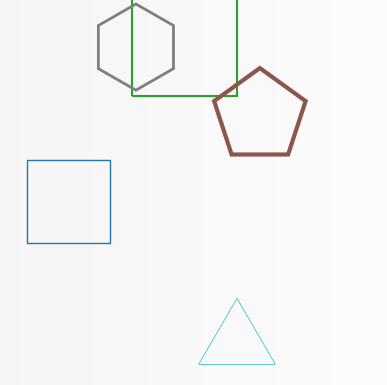[{"shape": "square", "thickness": 1, "radius": 0.54, "center": [0.177, 0.476]}, {"shape": "square", "thickness": 1.5, "radius": 0.68, "center": [0.476, 0.886]}, {"shape": "pentagon", "thickness": 3, "radius": 0.62, "center": [0.671, 0.699]}, {"shape": "hexagon", "thickness": 2, "radius": 0.56, "center": [0.351, 0.878]}, {"shape": "triangle", "thickness": 0.5, "radius": 0.57, "center": [0.612, 0.111]}]